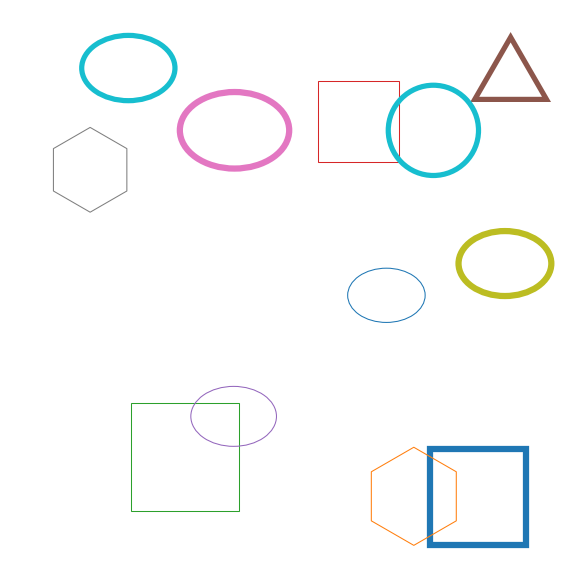[{"shape": "oval", "thickness": 0.5, "radius": 0.34, "center": [0.669, 0.488]}, {"shape": "square", "thickness": 3, "radius": 0.41, "center": [0.828, 0.138]}, {"shape": "hexagon", "thickness": 0.5, "radius": 0.42, "center": [0.717, 0.14]}, {"shape": "square", "thickness": 0.5, "radius": 0.47, "center": [0.321, 0.208]}, {"shape": "square", "thickness": 0.5, "radius": 0.35, "center": [0.62, 0.789]}, {"shape": "oval", "thickness": 0.5, "radius": 0.37, "center": [0.405, 0.278]}, {"shape": "triangle", "thickness": 2.5, "radius": 0.36, "center": [0.884, 0.863]}, {"shape": "oval", "thickness": 3, "radius": 0.47, "center": [0.406, 0.774]}, {"shape": "hexagon", "thickness": 0.5, "radius": 0.37, "center": [0.156, 0.705]}, {"shape": "oval", "thickness": 3, "radius": 0.4, "center": [0.874, 0.543]}, {"shape": "circle", "thickness": 2.5, "radius": 0.39, "center": [0.75, 0.773]}, {"shape": "oval", "thickness": 2.5, "radius": 0.4, "center": [0.222, 0.881]}]